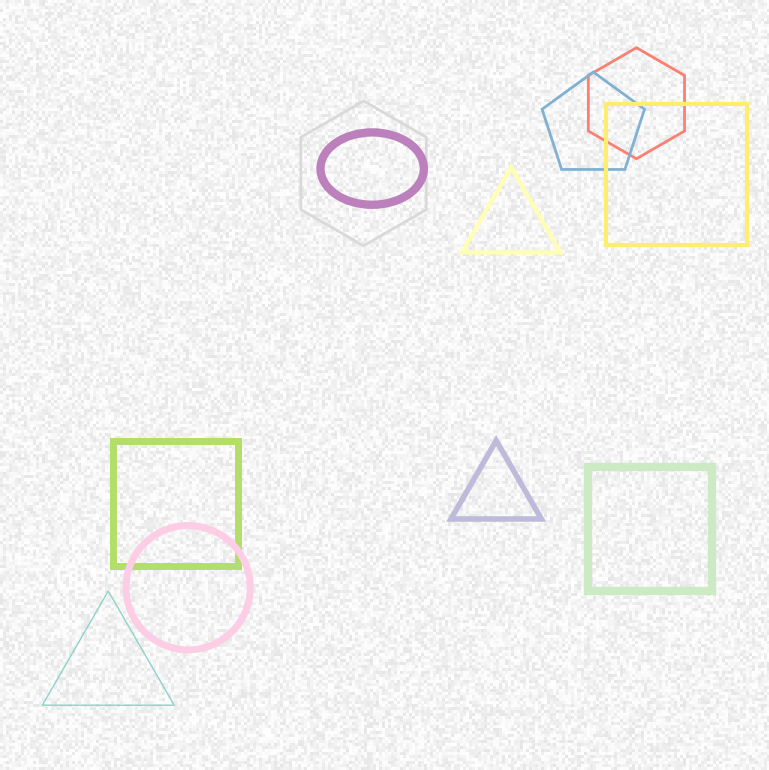[{"shape": "triangle", "thickness": 0.5, "radius": 0.49, "center": [0.141, 0.134]}, {"shape": "triangle", "thickness": 1.5, "radius": 0.37, "center": [0.664, 0.709]}, {"shape": "triangle", "thickness": 2, "radius": 0.34, "center": [0.644, 0.36]}, {"shape": "hexagon", "thickness": 1, "radius": 0.36, "center": [0.827, 0.866]}, {"shape": "pentagon", "thickness": 1, "radius": 0.35, "center": [0.77, 0.837]}, {"shape": "square", "thickness": 2.5, "radius": 0.41, "center": [0.228, 0.346]}, {"shape": "circle", "thickness": 2.5, "radius": 0.4, "center": [0.244, 0.237]}, {"shape": "hexagon", "thickness": 1, "radius": 0.47, "center": [0.472, 0.775]}, {"shape": "oval", "thickness": 3, "radius": 0.34, "center": [0.483, 0.781]}, {"shape": "square", "thickness": 3, "radius": 0.4, "center": [0.845, 0.313]}, {"shape": "square", "thickness": 1.5, "radius": 0.46, "center": [0.878, 0.773]}]